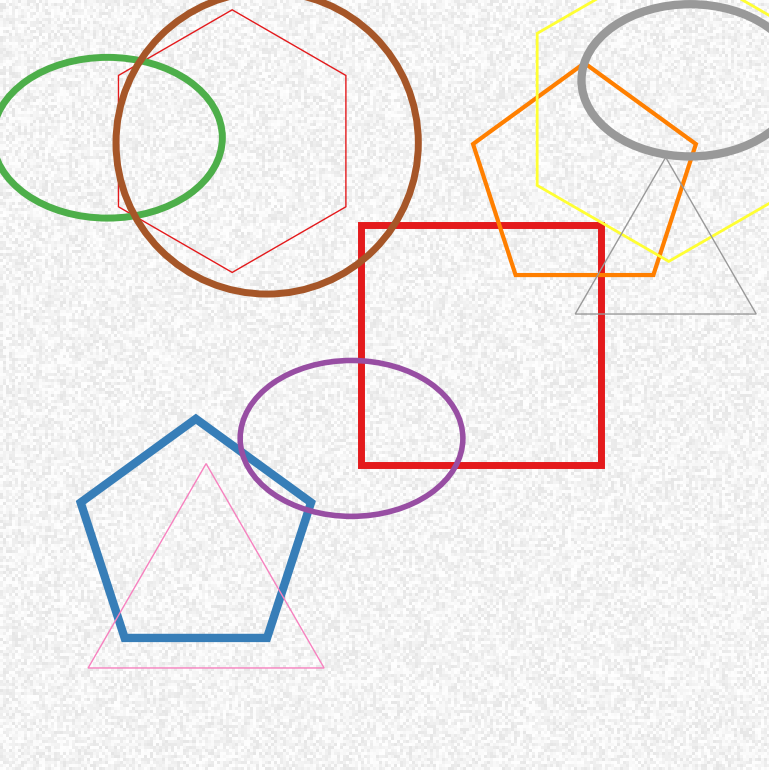[{"shape": "square", "thickness": 2.5, "radius": 0.78, "center": [0.625, 0.552]}, {"shape": "hexagon", "thickness": 0.5, "radius": 0.85, "center": [0.302, 0.817]}, {"shape": "pentagon", "thickness": 3, "radius": 0.79, "center": [0.254, 0.299]}, {"shape": "oval", "thickness": 2.5, "radius": 0.75, "center": [0.14, 0.821]}, {"shape": "oval", "thickness": 2, "radius": 0.72, "center": [0.457, 0.431]}, {"shape": "pentagon", "thickness": 1.5, "radius": 0.76, "center": [0.759, 0.766]}, {"shape": "hexagon", "thickness": 1, "radius": 0.99, "center": [0.869, 0.858]}, {"shape": "circle", "thickness": 2.5, "radius": 0.98, "center": [0.347, 0.814]}, {"shape": "triangle", "thickness": 0.5, "radius": 0.88, "center": [0.268, 0.221]}, {"shape": "triangle", "thickness": 0.5, "radius": 0.68, "center": [0.865, 0.66]}, {"shape": "oval", "thickness": 3, "radius": 0.71, "center": [0.896, 0.896]}]